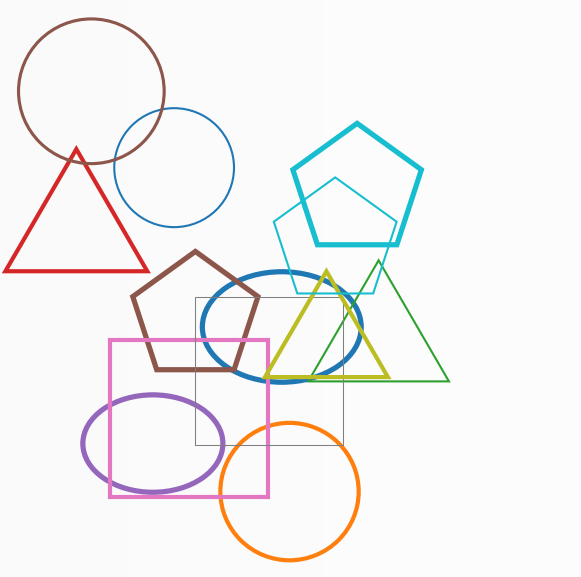[{"shape": "circle", "thickness": 1, "radius": 0.52, "center": [0.3, 0.709]}, {"shape": "oval", "thickness": 2.5, "radius": 0.68, "center": [0.485, 0.433]}, {"shape": "circle", "thickness": 2, "radius": 0.59, "center": [0.498, 0.148]}, {"shape": "triangle", "thickness": 1, "radius": 0.7, "center": [0.651, 0.409]}, {"shape": "triangle", "thickness": 2, "radius": 0.7, "center": [0.131, 0.6]}, {"shape": "oval", "thickness": 2.5, "radius": 0.6, "center": [0.263, 0.231]}, {"shape": "pentagon", "thickness": 2.5, "radius": 0.57, "center": [0.336, 0.451]}, {"shape": "circle", "thickness": 1.5, "radius": 0.63, "center": [0.157, 0.841]}, {"shape": "square", "thickness": 2, "radius": 0.68, "center": [0.325, 0.274]}, {"shape": "square", "thickness": 0.5, "radius": 0.64, "center": [0.462, 0.357]}, {"shape": "triangle", "thickness": 2, "radius": 0.61, "center": [0.562, 0.407]}, {"shape": "pentagon", "thickness": 2.5, "radius": 0.58, "center": [0.614, 0.669]}, {"shape": "pentagon", "thickness": 1, "radius": 0.56, "center": [0.577, 0.581]}]